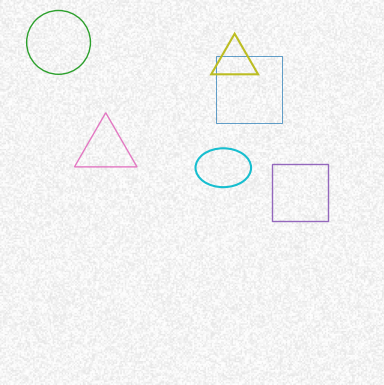[{"shape": "square", "thickness": 0.5, "radius": 0.43, "center": [0.647, 0.767]}, {"shape": "circle", "thickness": 1, "radius": 0.41, "center": [0.152, 0.89]}, {"shape": "square", "thickness": 1, "radius": 0.37, "center": [0.78, 0.5]}, {"shape": "triangle", "thickness": 1, "radius": 0.47, "center": [0.275, 0.613]}, {"shape": "triangle", "thickness": 1.5, "radius": 0.35, "center": [0.609, 0.842]}, {"shape": "oval", "thickness": 1.5, "radius": 0.36, "center": [0.58, 0.564]}]